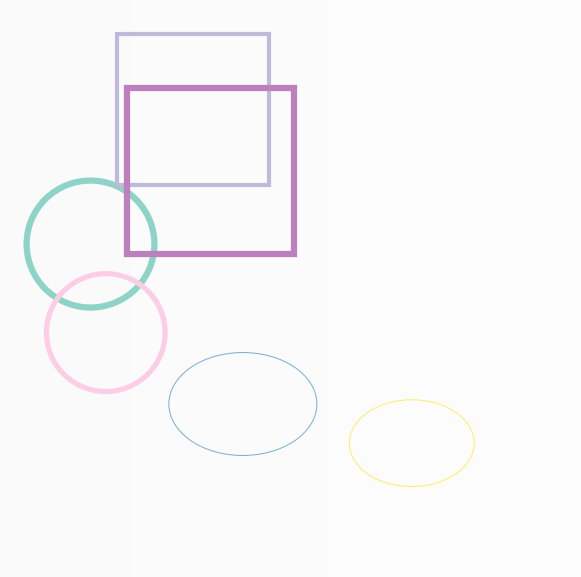[{"shape": "circle", "thickness": 3, "radius": 0.55, "center": [0.156, 0.577]}, {"shape": "square", "thickness": 2, "radius": 0.65, "center": [0.332, 0.809]}, {"shape": "oval", "thickness": 0.5, "radius": 0.64, "center": [0.418, 0.3]}, {"shape": "circle", "thickness": 2.5, "radius": 0.51, "center": [0.182, 0.423]}, {"shape": "square", "thickness": 3, "radius": 0.72, "center": [0.362, 0.703]}, {"shape": "oval", "thickness": 0.5, "radius": 0.54, "center": [0.708, 0.232]}]